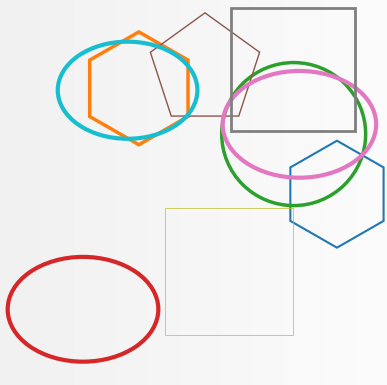[{"shape": "hexagon", "thickness": 1.5, "radius": 0.69, "center": [0.87, 0.496]}, {"shape": "hexagon", "thickness": 2.5, "radius": 0.73, "center": [0.358, 0.771]}, {"shape": "circle", "thickness": 2.5, "radius": 0.93, "center": [0.758, 0.652]}, {"shape": "oval", "thickness": 3, "radius": 0.97, "center": [0.214, 0.197]}, {"shape": "pentagon", "thickness": 1, "radius": 0.74, "center": [0.529, 0.818]}, {"shape": "oval", "thickness": 3, "radius": 0.99, "center": [0.773, 0.677]}, {"shape": "square", "thickness": 2, "radius": 0.8, "center": [0.756, 0.82]}, {"shape": "square", "thickness": 0.5, "radius": 0.82, "center": [0.591, 0.295]}, {"shape": "oval", "thickness": 3, "radius": 0.9, "center": [0.329, 0.766]}]